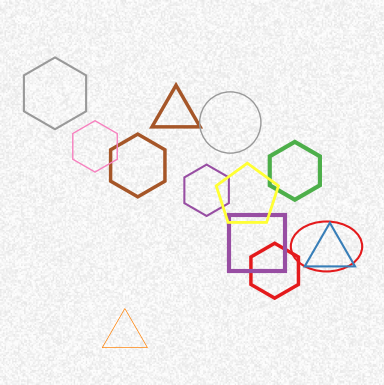[{"shape": "hexagon", "thickness": 2.5, "radius": 0.36, "center": [0.713, 0.297]}, {"shape": "oval", "thickness": 1.5, "radius": 0.46, "center": [0.848, 0.36]}, {"shape": "triangle", "thickness": 1.5, "radius": 0.38, "center": [0.857, 0.346]}, {"shape": "hexagon", "thickness": 3, "radius": 0.38, "center": [0.766, 0.556]}, {"shape": "hexagon", "thickness": 1.5, "radius": 0.33, "center": [0.537, 0.506]}, {"shape": "square", "thickness": 3, "radius": 0.36, "center": [0.668, 0.368]}, {"shape": "triangle", "thickness": 0.5, "radius": 0.34, "center": [0.324, 0.131]}, {"shape": "pentagon", "thickness": 2, "radius": 0.43, "center": [0.642, 0.491]}, {"shape": "triangle", "thickness": 2.5, "radius": 0.36, "center": [0.457, 0.707]}, {"shape": "hexagon", "thickness": 2.5, "radius": 0.41, "center": [0.358, 0.57]}, {"shape": "hexagon", "thickness": 1, "radius": 0.33, "center": [0.247, 0.62]}, {"shape": "circle", "thickness": 1, "radius": 0.4, "center": [0.598, 0.682]}, {"shape": "hexagon", "thickness": 1.5, "radius": 0.47, "center": [0.143, 0.758]}]